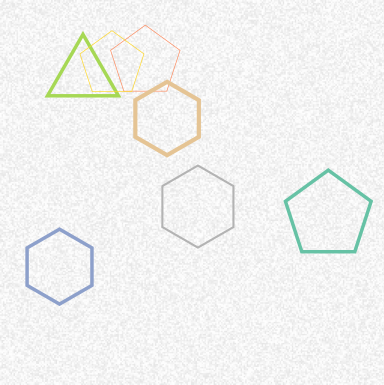[{"shape": "pentagon", "thickness": 2.5, "radius": 0.59, "center": [0.853, 0.441]}, {"shape": "pentagon", "thickness": 0.5, "radius": 0.47, "center": [0.377, 0.84]}, {"shape": "hexagon", "thickness": 2.5, "radius": 0.49, "center": [0.155, 0.307]}, {"shape": "triangle", "thickness": 2.5, "radius": 0.53, "center": [0.216, 0.804]}, {"shape": "pentagon", "thickness": 0.5, "radius": 0.44, "center": [0.291, 0.833]}, {"shape": "hexagon", "thickness": 3, "radius": 0.48, "center": [0.434, 0.692]}, {"shape": "hexagon", "thickness": 1.5, "radius": 0.53, "center": [0.514, 0.463]}]